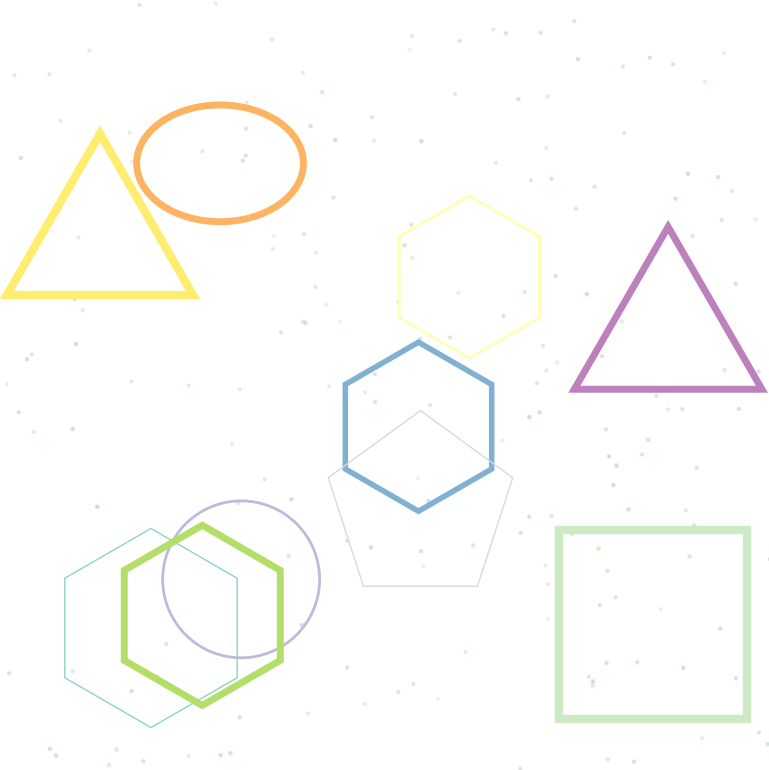[{"shape": "hexagon", "thickness": 0.5, "radius": 0.65, "center": [0.196, 0.184]}, {"shape": "hexagon", "thickness": 1, "radius": 0.53, "center": [0.61, 0.64]}, {"shape": "circle", "thickness": 1, "radius": 0.51, "center": [0.313, 0.248]}, {"shape": "hexagon", "thickness": 2, "radius": 0.55, "center": [0.544, 0.446]}, {"shape": "oval", "thickness": 2.5, "radius": 0.54, "center": [0.286, 0.788]}, {"shape": "hexagon", "thickness": 2.5, "radius": 0.58, "center": [0.263, 0.201]}, {"shape": "pentagon", "thickness": 0.5, "radius": 0.63, "center": [0.546, 0.341]}, {"shape": "triangle", "thickness": 2.5, "radius": 0.7, "center": [0.868, 0.565]}, {"shape": "square", "thickness": 3, "radius": 0.61, "center": [0.848, 0.189]}, {"shape": "triangle", "thickness": 3, "radius": 0.7, "center": [0.13, 0.687]}]